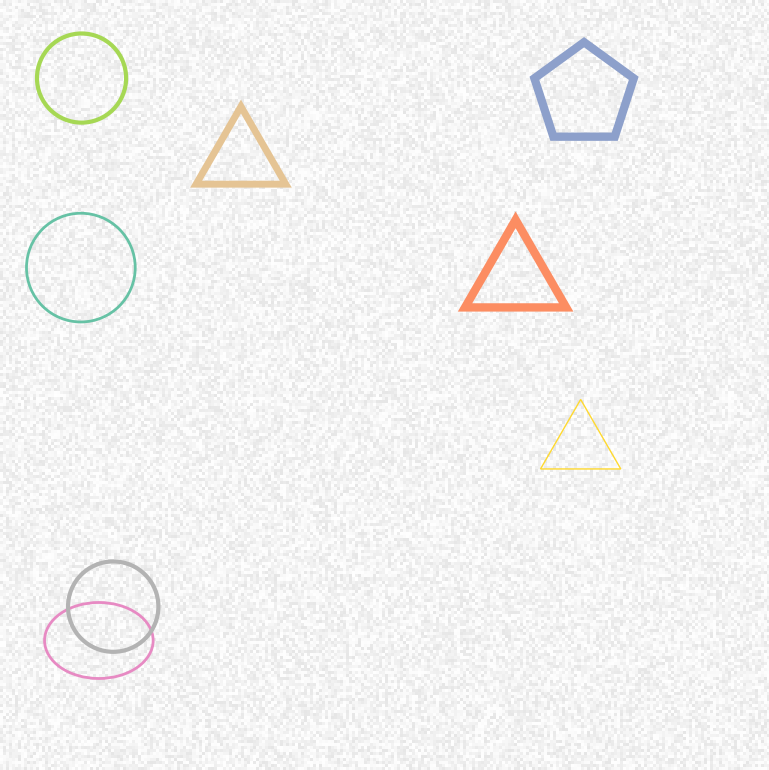[{"shape": "circle", "thickness": 1, "radius": 0.35, "center": [0.105, 0.652]}, {"shape": "triangle", "thickness": 3, "radius": 0.38, "center": [0.67, 0.639]}, {"shape": "pentagon", "thickness": 3, "radius": 0.34, "center": [0.759, 0.877]}, {"shape": "oval", "thickness": 1, "radius": 0.35, "center": [0.128, 0.168]}, {"shape": "circle", "thickness": 1.5, "radius": 0.29, "center": [0.106, 0.899]}, {"shape": "triangle", "thickness": 0.5, "radius": 0.3, "center": [0.754, 0.421]}, {"shape": "triangle", "thickness": 2.5, "radius": 0.34, "center": [0.313, 0.794]}, {"shape": "circle", "thickness": 1.5, "radius": 0.29, "center": [0.147, 0.212]}]